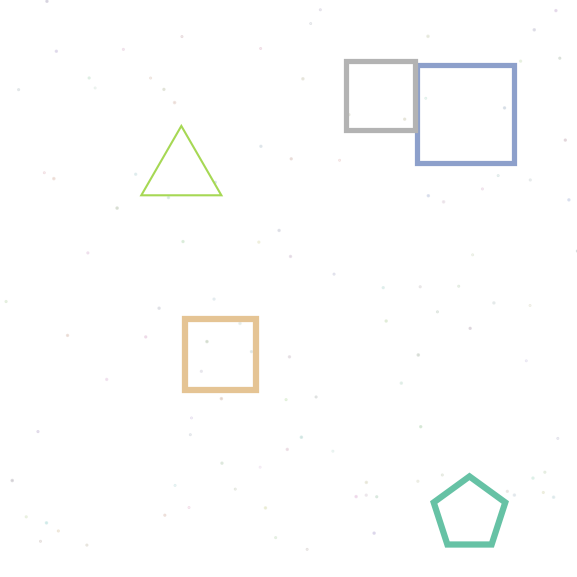[{"shape": "pentagon", "thickness": 3, "radius": 0.33, "center": [0.813, 0.109]}, {"shape": "square", "thickness": 2.5, "radius": 0.42, "center": [0.806, 0.802]}, {"shape": "triangle", "thickness": 1, "radius": 0.4, "center": [0.314, 0.701]}, {"shape": "square", "thickness": 3, "radius": 0.31, "center": [0.382, 0.385]}, {"shape": "square", "thickness": 2.5, "radius": 0.3, "center": [0.659, 0.833]}]